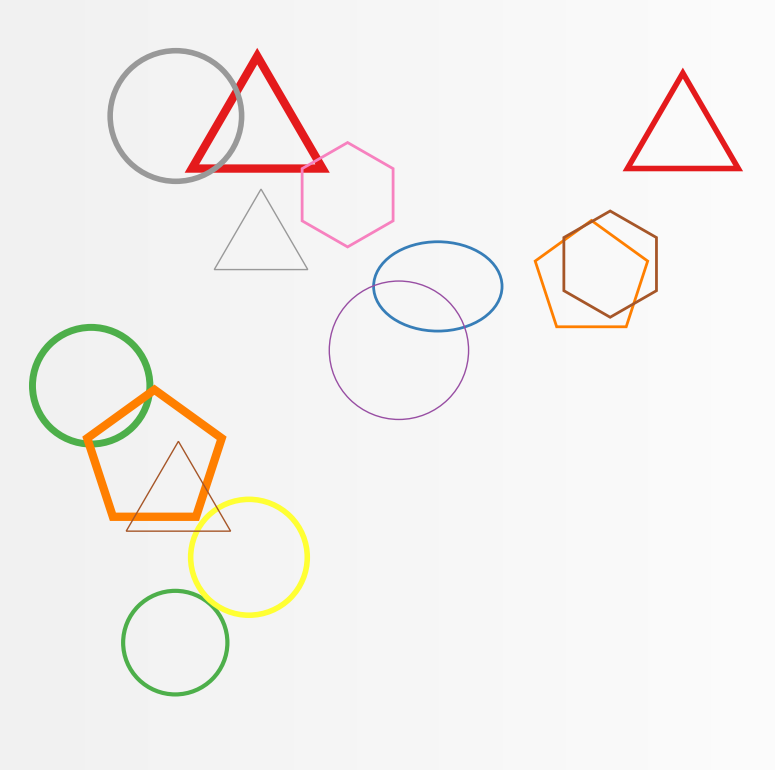[{"shape": "triangle", "thickness": 2, "radius": 0.41, "center": [0.881, 0.822]}, {"shape": "triangle", "thickness": 3, "radius": 0.49, "center": [0.332, 0.83]}, {"shape": "oval", "thickness": 1, "radius": 0.41, "center": [0.565, 0.628]}, {"shape": "circle", "thickness": 1.5, "radius": 0.34, "center": [0.226, 0.165]}, {"shape": "circle", "thickness": 2.5, "radius": 0.38, "center": [0.118, 0.499]}, {"shape": "circle", "thickness": 0.5, "radius": 0.45, "center": [0.515, 0.545]}, {"shape": "pentagon", "thickness": 1, "radius": 0.38, "center": [0.763, 0.637]}, {"shape": "pentagon", "thickness": 3, "radius": 0.46, "center": [0.199, 0.403]}, {"shape": "circle", "thickness": 2, "radius": 0.38, "center": [0.321, 0.276]}, {"shape": "triangle", "thickness": 0.5, "radius": 0.39, "center": [0.23, 0.349]}, {"shape": "hexagon", "thickness": 1, "radius": 0.34, "center": [0.787, 0.657]}, {"shape": "hexagon", "thickness": 1, "radius": 0.34, "center": [0.449, 0.747]}, {"shape": "circle", "thickness": 2, "radius": 0.42, "center": [0.227, 0.849]}, {"shape": "triangle", "thickness": 0.5, "radius": 0.35, "center": [0.337, 0.685]}]